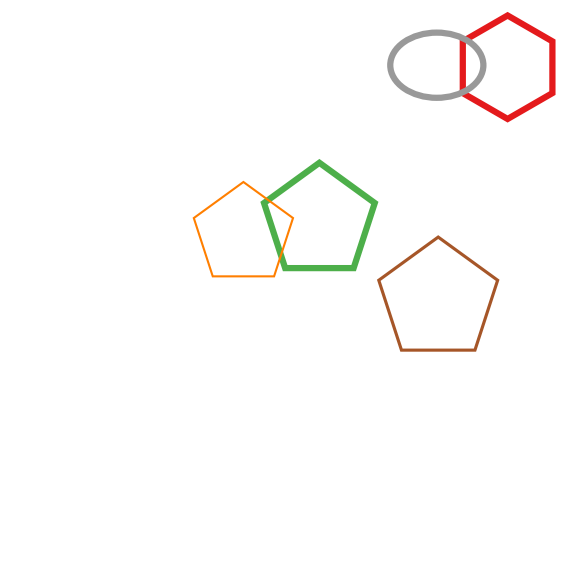[{"shape": "hexagon", "thickness": 3, "radius": 0.45, "center": [0.879, 0.883]}, {"shape": "pentagon", "thickness": 3, "radius": 0.5, "center": [0.553, 0.616]}, {"shape": "pentagon", "thickness": 1, "radius": 0.45, "center": [0.421, 0.594]}, {"shape": "pentagon", "thickness": 1.5, "radius": 0.54, "center": [0.759, 0.48]}, {"shape": "oval", "thickness": 3, "radius": 0.4, "center": [0.756, 0.886]}]